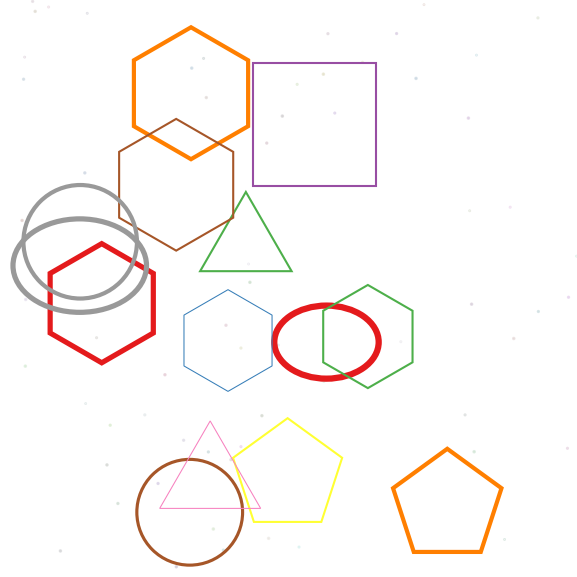[{"shape": "hexagon", "thickness": 2.5, "radius": 0.52, "center": [0.176, 0.474]}, {"shape": "oval", "thickness": 3, "radius": 0.45, "center": [0.565, 0.407]}, {"shape": "hexagon", "thickness": 0.5, "radius": 0.44, "center": [0.395, 0.409]}, {"shape": "triangle", "thickness": 1, "radius": 0.46, "center": [0.426, 0.575]}, {"shape": "hexagon", "thickness": 1, "radius": 0.45, "center": [0.637, 0.416]}, {"shape": "square", "thickness": 1, "radius": 0.53, "center": [0.544, 0.784]}, {"shape": "hexagon", "thickness": 2, "radius": 0.57, "center": [0.331, 0.838]}, {"shape": "pentagon", "thickness": 2, "radius": 0.49, "center": [0.775, 0.123]}, {"shape": "pentagon", "thickness": 1, "radius": 0.5, "center": [0.498, 0.176]}, {"shape": "hexagon", "thickness": 1, "radius": 0.57, "center": [0.305, 0.679]}, {"shape": "circle", "thickness": 1.5, "radius": 0.46, "center": [0.329, 0.112]}, {"shape": "triangle", "thickness": 0.5, "radius": 0.5, "center": [0.364, 0.169]}, {"shape": "circle", "thickness": 2, "radius": 0.49, "center": [0.139, 0.58]}, {"shape": "oval", "thickness": 2.5, "radius": 0.58, "center": [0.138, 0.539]}]